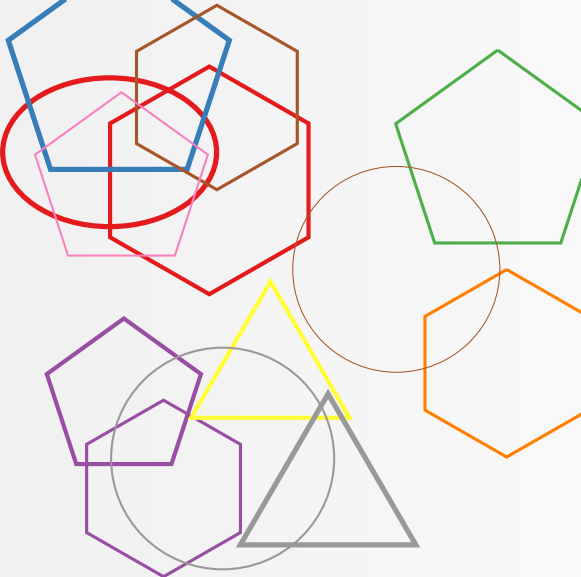[{"shape": "hexagon", "thickness": 2, "radius": 0.99, "center": [0.36, 0.687]}, {"shape": "oval", "thickness": 2.5, "radius": 0.92, "center": [0.189, 0.736]}, {"shape": "pentagon", "thickness": 2.5, "radius": 1.0, "center": [0.204, 0.868]}, {"shape": "pentagon", "thickness": 1.5, "radius": 0.92, "center": [0.856, 0.728]}, {"shape": "hexagon", "thickness": 1.5, "radius": 0.76, "center": [0.281, 0.153]}, {"shape": "pentagon", "thickness": 2, "radius": 0.7, "center": [0.213, 0.308]}, {"shape": "hexagon", "thickness": 1.5, "radius": 0.81, "center": [0.872, 0.37]}, {"shape": "triangle", "thickness": 2, "radius": 0.79, "center": [0.465, 0.354]}, {"shape": "circle", "thickness": 0.5, "radius": 0.89, "center": [0.682, 0.533]}, {"shape": "hexagon", "thickness": 1.5, "radius": 0.8, "center": [0.373, 0.83]}, {"shape": "pentagon", "thickness": 1, "radius": 0.78, "center": [0.209, 0.683]}, {"shape": "triangle", "thickness": 2.5, "radius": 0.87, "center": [0.564, 0.143]}, {"shape": "circle", "thickness": 1, "radius": 0.96, "center": [0.383, 0.205]}]